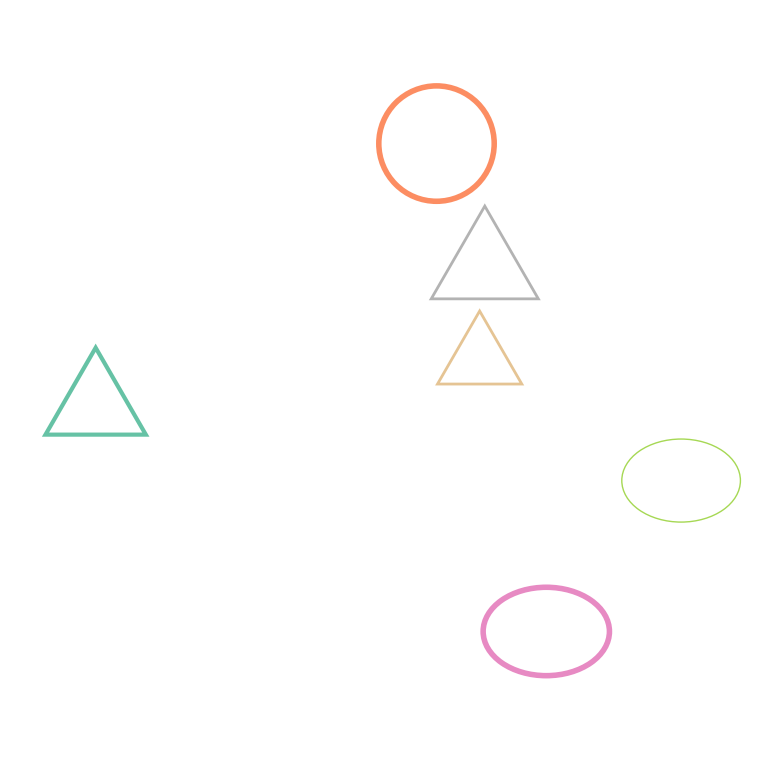[{"shape": "triangle", "thickness": 1.5, "radius": 0.38, "center": [0.124, 0.473]}, {"shape": "circle", "thickness": 2, "radius": 0.37, "center": [0.567, 0.814]}, {"shape": "oval", "thickness": 2, "radius": 0.41, "center": [0.709, 0.18]}, {"shape": "oval", "thickness": 0.5, "radius": 0.39, "center": [0.885, 0.376]}, {"shape": "triangle", "thickness": 1, "radius": 0.32, "center": [0.623, 0.533]}, {"shape": "triangle", "thickness": 1, "radius": 0.4, "center": [0.63, 0.652]}]